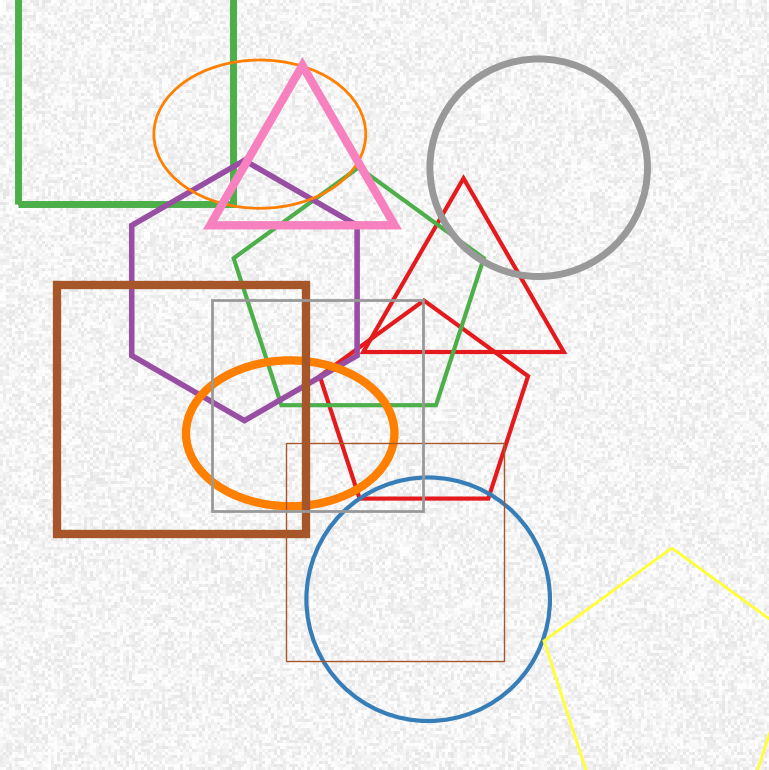[{"shape": "pentagon", "thickness": 1.5, "radius": 0.71, "center": [0.551, 0.468]}, {"shape": "triangle", "thickness": 1.5, "radius": 0.75, "center": [0.602, 0.618]}, {"shape": "circle", "thickness": 1.5, "radius": 0.79, "center": [0.556, 0.222]}, {"shape": "square", "thickness": 2.5, "radius": 0.7, "center": [0.162, 0.874]}, {"shape": "pentagon", "thickness": 1.5, "radius": 0.85, "center": [0.466, 0.612]}, {"shape": "hexagon", "thickness": 2, "radius": 0.84, "center": [0.317, 0.623]}, {"shape": "oval", "thickness": 1, "radius": 0.69, "center": [0.337, 0.826]}, {"shape": "oval", "thickness": 3, "radius": 0.68, "center": [0.377, 0.437]}, {"shape": "pentagon", "thickness": 1, "radius": 0.87, "center": [0.872, 0.114]}, {"shape": "square", "thickness": 0.5, "radius": 0.71, "center": [0.514, 0.283]}, {"shape": "square", "thickness": 3, "radius": 0.81, "center": [0.236, 0.468]}, {"shape": "triangle", "thickness": 3, "radius": 0.69, "center": [0.393, 0.777]}, {"shape": "circle", "thickness": 2.5, "radius": 0.71, "center": [0.7, 0.782]}, {"shape": "square", "thickness": 1, "radius": 0.69, "center": [0.413, 0.473]}]